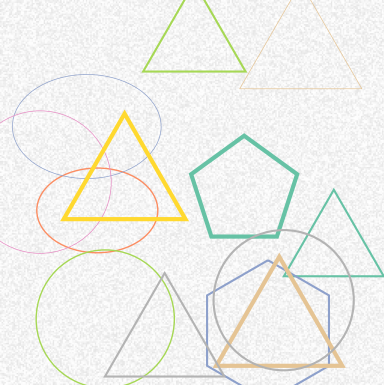[{"shape": "triangle", "thickness": 1.5, "radius": 0.75, "center": [0.867, 0.357]}, {"shape": "pentagon", "thickness": 3, "radius": 0.72, "center": [0.634, 0.503]}, {"shape": "oval", "thickness": 1, "radius": 0.79, "center": [0.253, 0.453]}, {"shape": "hexagon", "thickness": 1.5, "radius": 0.91, "center": [0.696, 0.141]}, {"shape": "oval", "thickness": 0.5, "radius": 0.97, "center": [0.225, 0.671]}, {"shape": "circle", "thickness": 0.5, "radius": 0.93, "center": [0.104, 0.527]}, {"shape": "circle", "thickness": 1, "radius": 0.9, "center": [0.273, 0.171]}, {"shape": "triangle", "thickness": 1.5, "radius": 0.77, "center": [0.505, 0.891]}, {"shape": "triangle", "thickness": 3, "radius": 0.91, "center": [0.324, 0.522]}, {"shape": "triangle", "thickness": 0.5, "radius": 0.92, "center": [0.781, 0.861]}, {"shape": "triangle", "thickness": 3, "radius": 0.94, "center": [0.725, 0.144]}, {"shape": "triangle", "thickness": 1.5, "radius": 0.9, "center": [0.428, 0.112]}, {"shape": "circle", "thickness": 1.5, "radius": 0.91, "center": [0.737, 0.22]}]